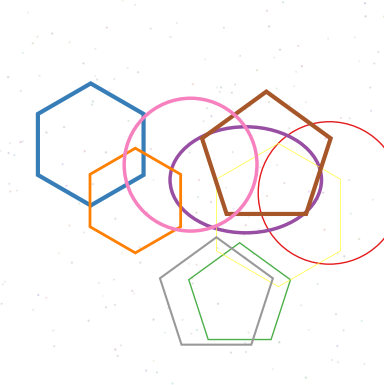[{"shape": "circle", "thickness": 1, "radius": 0.92, "center": [0.856, 0.499]}, {"shape": "hexagon", "thickness": 3, "radius": 0.79, "center": [0.236, 0.625]}, {"shape": "pentagon", "thickness": 1, "radius": 0.69, "center": [0.622, 0.23]}, {"shape": "oval", "thickness": 2.5, "radius": 0.98, "center": [0.638, 0.533]}, {"shape": "hexagon", "thickness": 2, "radius": 0.68, "center": [0.352, 0.479]}, {"shape": "hexagon", "thickness": 0.5, "radius": 0.93, "center": [0.723, 0.441]}, {"shape": "pentagon", "thickness": 3, "radius": 0.88, "center": [0.692, 0.586]}, {"shape": "circle", "thickness": 2.5, "radius": 0.86, "center": [0.495, 0.572]}, {"shape": "pentagon", "thickness": 1.5, "radius": 0.77, "center": [0.562, 0.23]}]